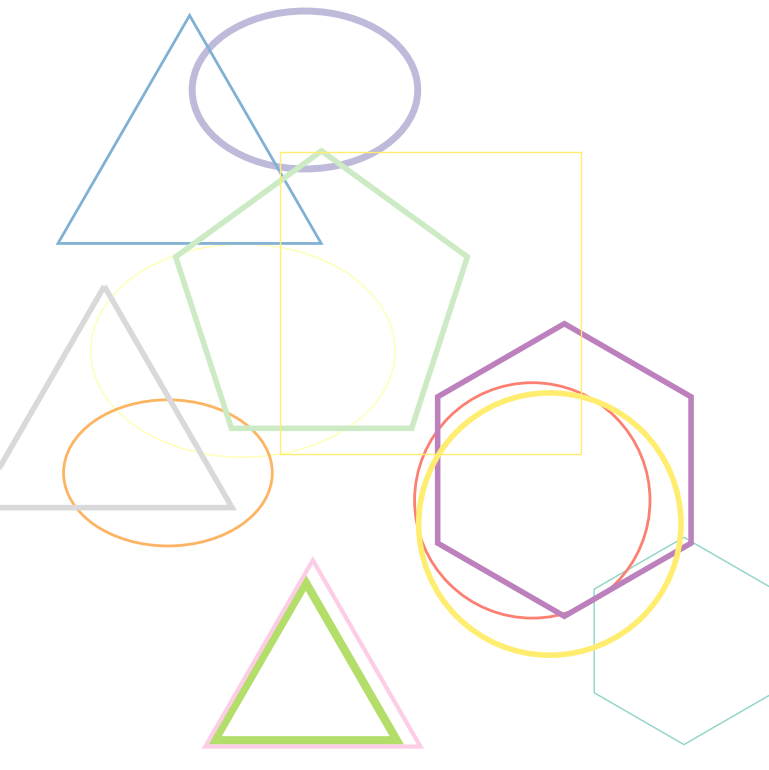[{"shape": "hexagon", "thickness": 0.5, "radius": 0.67, "center": [0.888, 0.168]}, {"shape": "oval", "thickness": 0.5, "radius": 0.99, "center": [0.315, 0.545]}, {"shape": "oval", "thickness": 2.5, "radius": 0.73, "center": [0.396, 0.883]}, {"shape": "circle", "thickness": 1, "radius": 0.76, "center": [0.691, 0.35]}, {"shape": "triangle", "thickness": 1, "radius": 0.99, "center": [0.246, 0.783]}, {"shape": "oval", "thickness": 1, "radius": 0.68, "center": [0.218, 0.386]}, {"shape": "triangle", "thickness": 3, "radius": 0.68, "center": [0.397, 0.107]}, {"shape": "triangle", "thickness": 1.5, "radius": 0.81, "center": [0.406, 0.111]}, {"shape": "triangle", "thickness": 2, "radius": 0.96, "center": [0.135, 0.437]}, {"shape": "hexagon", "thickness": 2, "radius": 0.95, "center": [0.733, 0.39]}, {"shape": "pentagon", "thickness": 2, "radius": 1.0, "center": [0.418, 0.605]}, {"shape": "square", "thickness": 0.5, "radius": 0.98, "center": [0.559, 0.606]}, {"shape": "circle", "thickness": 2, "radius": 0.85, "center": [0.714, 0.319]}]